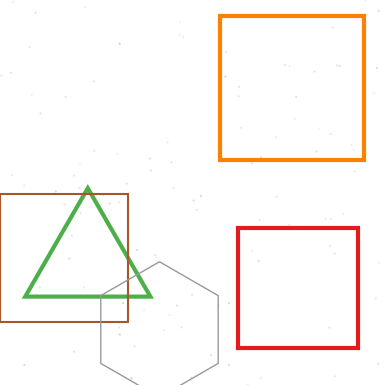[{"shape": "square", "thickness": 3, "radius": 0.78, "center": [0.774, 0.252]}, {"shape": "triangle", "thickness": 3, "radius": 0.94, "center": [0.228, 0.323]}, {"shape": "square", "thickness": 3, "radius": 0.93, "center": [0.758, 0.771]}, {"shape": "square", "thickness": 1.5, "radius": 0.83, "center": [0.167, 0.33]}, {"shape": "hexagon", "thickness": 1, "radius": 0.88, "center": [0.414, 0.144]}]